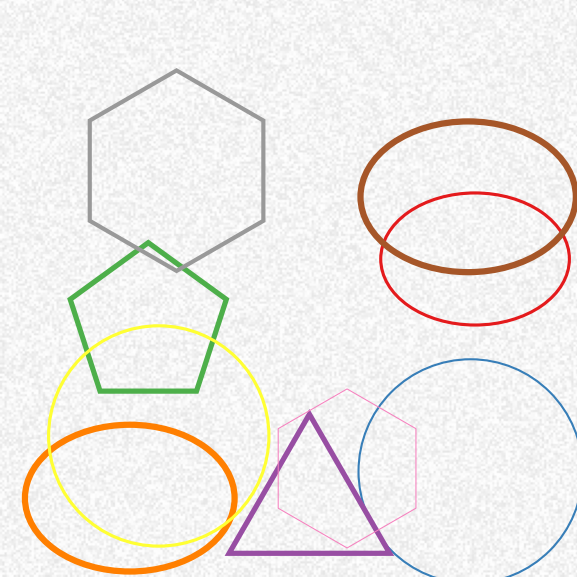[{"shape": "oval", "thickness": 1.5, "radius": 0.82, "center": [0.823, 0.551]}, {"shape": "circle", "thickness": 1, "radius": 0.97, "center": [0.815, 0.183]}, {"shape": "pentagon", "thickness": 2.5, "radius": 0.71, "center": [0.257, 0.437]}, {"shape": "triangle", "thickness": 2.5, "radius": 0.8, "center": [0.536, 0.121]}, {"shape": "oval", "thickness": 3, "radius": 0.91, "center": [0.225, 0.137]}, {"shape": "circle", "thickness": 1.5, "radius": 0.95, "center": [0.275, 0.244]}, {"shape": "oval", "thickness": 3, "radius": 0.93, "center": [0.811, 0.658]}, {"shape": "hexagon", "thickness": 0.5, "radius": 0.69, "center": [0.601, 0.188]}, {"shape": "hexagon", "thickness": 2, "radius": 0.87, "center": [0.306, 0.704]}]